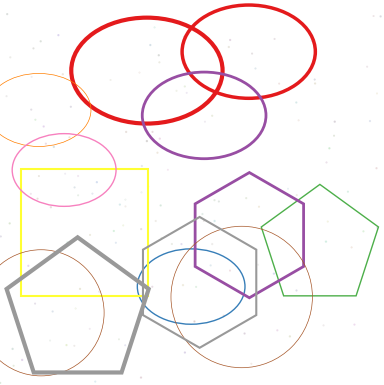[{"shape": "oval", "thickness": 3, "radius": 0.98, "center": [0.382, 0.817]}, {"shape": "oval", "thickness": 2.5, "radius": 0.87, "center": [0.646, 0.866]}, {"shape": "oval", "thickness": 1, "radius": 0.7, "center": [0.497, 0.256]}, {"shape": "pentagon", "thickness": 1, "radius": 0.8, "center": [0.831, 0.361]}, {"shape": "oval", "thickness": 2, "radius": 0.8, "center": [0.53, 0.7]}, {"shape": "hexagon", "thickness": 2, "radius": 0.81, "center": [0.648, 0.389]}, {"shape": "oval", "thickness": 0.5, "radius": 0.68, "center": [0.101, 0.714]}, {"shape": "square", "thickness": 1.5, "radius": 0.82, "center": [0.218, 0.396]}, {"shape": "circle", "thickness": 0.5, "radius": 0.82, "center": [0.107, 0.188]}, {"shape": "circle", "thickness": 0.5, "radius": 0.92, "center": [0.628, 0.229]}, {"shape": "oval", "thickness": 1, "radius": 0.67, "center": [0.167, 0.558]}, {"shape": "pentagon", "thickness": 3, "radius": 0.97, "center": [0.202, 0.19]}, {"shape": "hexagon", "thickness": 1.5, "radius": 0.85, "center": [0.519, 0.267]}]